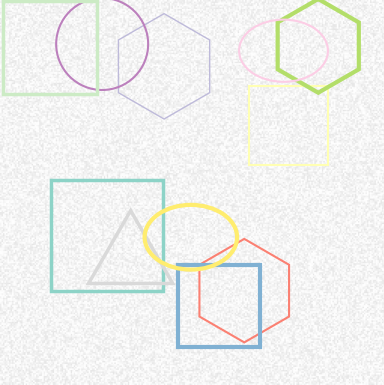[{"shape": "square", "thickness": 2.5, "radius": 0.73, "center": [0.278, 0.388]}, {"shape": "square", "thickness": 1.5, "radius": 0.52, "center": [0.749, 0.674]}, {"shape": "hexagon", "thickness": 1, "radius": 0.68, "center": [0.426, 0.828]}, {"shape": "hexagon", "thickness": 1.5, "radius": 0.67, "center": [0.634, 0.245]}, {"shape": "square", "thickness": 3, "radius": 0.53, "center": [0.57, 0.205]}, {"shape": "hexagon", "thickness": 3, "radius": 0.61, "center": [0.827, 0.881]}, {"shape": "oval", "thickness": 1.5, "radius": 0.58, "center": [0.736, 0.868]}, {"shape": "triangle", "thickness": 2.5, "radius": 0.63, "center": [0.339, 0.327]}, {"shape": "circle", "thickness": 1.5, "radius": 0.6, "center": [0.265, 0.886]}, {"shape": "square", "thickness": 2.5, "radius": 0.61, "center": [0.131, 0.877]}, {"shape": "oval", "thickness": 3, "radius": 0.6, "center": [0.496, 0.384]}]